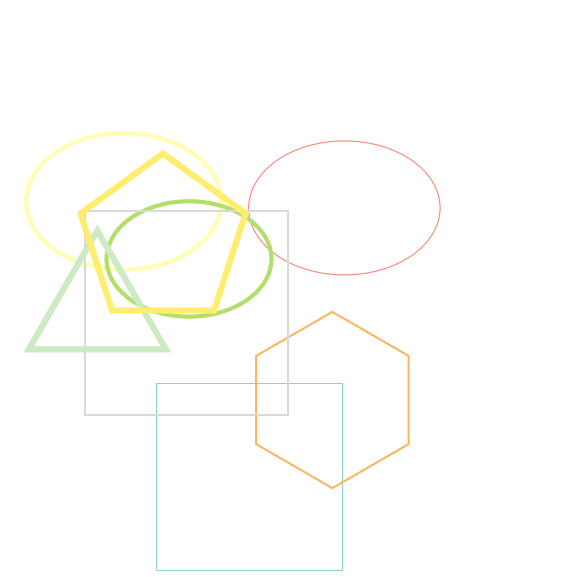[{"shape": "square", "thickness": 0.5, "radius": 0.81, "center": [0.432, 0.174]}, {"shape": "oval", "thickness": 2, "radius": 0.84, "center": [0.214, 0.65]}, {"shape": "oval", "thickness": 0.5, "radius": 0.83, "center": [0.596, 0.639]}, {"shape": "hexagon", "thickness": 1, "radius": 0.76, "center": [0.575, 0.306]}, {"shape": "oval", "thickness": 2, "radius": 0.71, "center": [0.327, 0.551]}, {"shape": "square", "thickness": 1, "radius": 0.88, "center": [0.323, 0.457]}, {"shape": "triangle", "thickness": 3, "radius": 0.69, "center": [0.169, 0.463]}, {"shape": "pentagon", "thickness": 3, "radius": 0.75, "center": [0.282, 0.583]}]